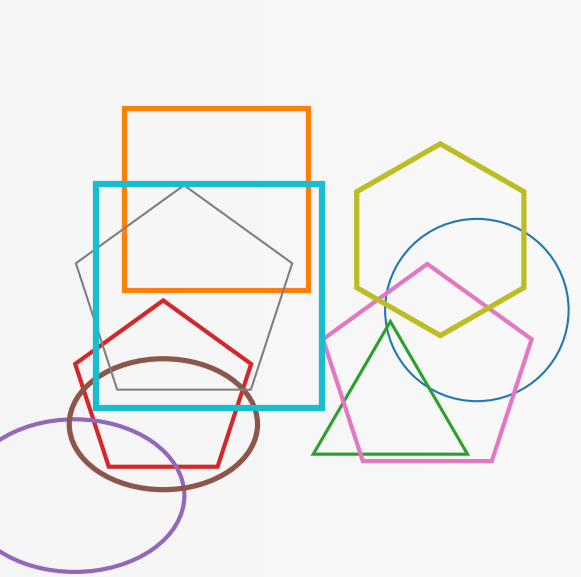[{"shape": "circle", "thickness": 1, "radius": 0.79, "center": [0.82, 0.462]}, {"shape": "square", "thickness": 2.5, "radius": 0.79, "center": [0.372, 0.654]}, {"shape": "triangle", "thickness": 1.5, "radius": 0.77, "center": [0.672, 0.289]}, {"shape": "pentagon", "thickness": 2, "radius": 0.8, "center": [0.281, 0.32]}, {"shape": "oval", "thickness": 2, "radius": 0.94, "center": [0.128, 0.141]}, {"shape": "oval", "thickness": 2.5, "radius": 0.81, "center": [0.281, 0.265]}, {"shape": "pentagon", "thickness": 2, "radius": 0.94, "center": [0.735, 0.353]}, {"shape": "pentagon", "thickness": 1, "radius": 0.98, "center": [0.317, 0.483]}, {"shape": "hexagon", "thickness": 2.5, "radius": 0.83, "center": [0.758, 0.584]}, {"shape": "square", "thickness": 3, "radius": 0.97, "center": [0.359, 0.487]}]